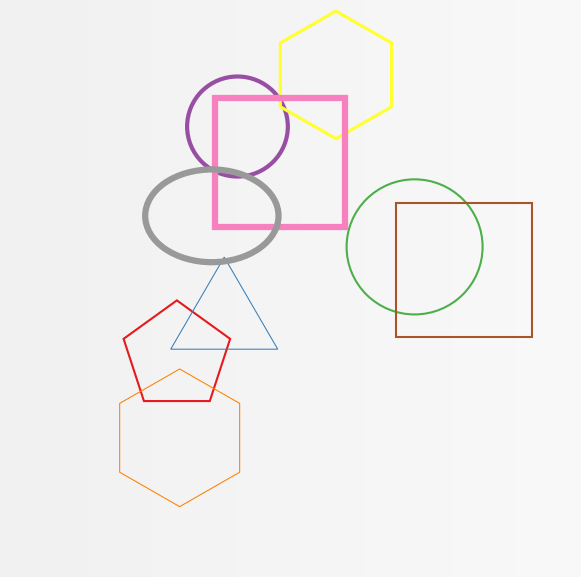[{"shape": "pentagon", "thickness": 1, "radius": 0.48, "center": [0.304, 0.383]}, {"shape": "triangle", "thickness": 0.5, "radius": 0.53, "center": [0.386, 0.448]}, {"shape": "circle", "thickness": 1, "radius": 0.58, "center": [0.713, 0.572]}, {"shape": "circle", "thickness": 2, "radius": 0.43, "center": [0.409, 0.78]}, {"shape": "hexagon", "thickness": 0.5, "radius": 0.6, "center": [0.309, 0.241]}, {"shape": "hexagon", "thickness": 1.5, "radius": 0.55, "center": [0.578, 0.87]}, {"shape": "square", "thickness": 1, "radius": 0.58, "center": [0.798, 0.532]}, {"shape": "square", "thickness": 3, "radius": 0.56, "center": [0.482, 0.717]}, {"shape": "oval", "thickness": 3, "radius": 0.57, "center": [0.364, 0.625]}]